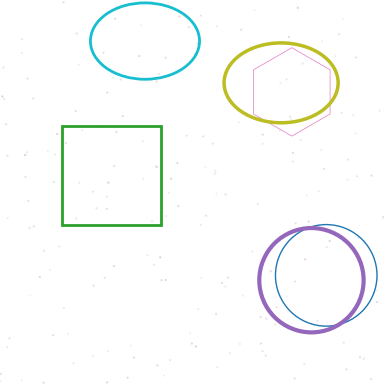[{"shape": "circle", "thickness": 1, "radius": 0.66, "center": [0.847, 0.285]}, {"shape": "square", "thickness": 2, "radius": 0.64, "center": [0.288, 0.544]}, {"shape": "circle", "thickness": 3, "radius": 0.68, "center": [0.809, 0.272]}, {"shape": "hexagon", "thickness": 0.5, "radius": 0.57, "center": [0.758, 0.761]}, {"shape": "oval", "thickness": 2.5, "radius": 0.74, "center": [0.73, 0.785]}, {"shape": "oval", "thickness": 2, "radius": 0.71, "center": [0.377, 0.893]}]